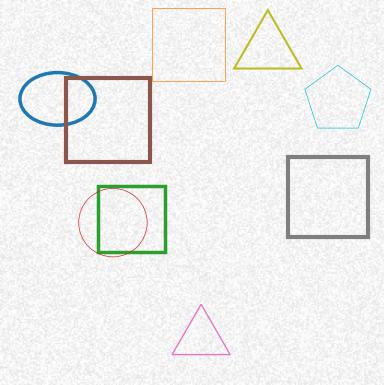[{"shape": "oval", "thickness": 2.5, "radius": 0.49, "center": [0.149, 0.743]}, {"shape": "square", "thickness": 0.5, "radius": 0.47, "center": [0.49, 0.885]}, {"shape": "square", "thickness": 2.5, "radius": 0.43, "center": [0.342, 0.431]}, {"shape": "circle", "thickness": 0.5, "radius": 0.44, "center": [0.293, 0.422]}, {"shape": "square", "thickness": 3, "radius": 0.54, "center": [0.28, 0.689]}, {"shape": "triangle", "thickness": 1, "radius": 0.44, "center": [0.522, 0.123]}, {"shape": "square", "thickness": 3, "radius": 0.52, "center": [0.852, 0.488]}, {"shape": "triangle", "thickness": 1.5, "radius": 0.51, "center": [0.696, 0.873]}, {"shape": "pentagon", "thickness": 0.5, "radius": 0.45, "center": [0.878, 0.74]}]